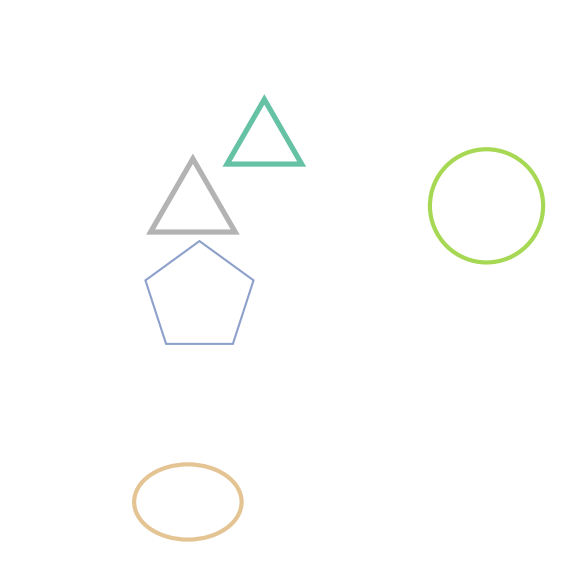[{"shape": "triangle", "thickness": 2.5, "radius": 0.37, "center": [0.458, 0.752]}, {"shape": "pentagon", "thickness": 1, "radius": 0.49, "center": [0.345, 0.483]}, {"shape": "circle", "thickness": 2, "radius": 0.49, "center": [0.842, 0.643]}, {"shape": "oval", "thickness": 2, "radius": 0.47, "center": [0.325, 0.13]}, {"shape": "triangle", "thickness": 2.5, "radius": 0.42, "center": [0.334, 0.64]}]